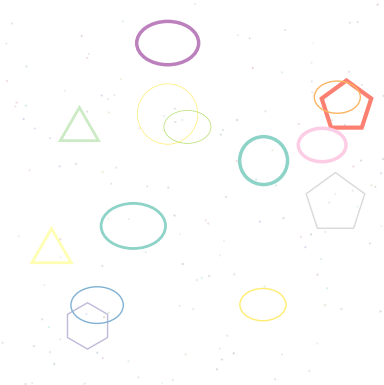[{"shape": "circle", "thickness": 2.5, "radius": 0.31, "center": [0.685, 0.583]}, {"shape": "oval", "thickness": 2, "radius": 0.42, "center": [0.346, 0.413]}, {"shape": "triangle", "thickness": 2, "radius": 0.3, "center": [0.134, 0.347]}, {"shape": "hexagon", "thickness": 1, "radius": 0.3, "center": [0.227, 0.153]}, {"shape": "pentagon", "thickness": 3, "radius": 0.34, "center": [0.9, 0.723]}, {"shape": "oval", "thickness": 1, "radius": 0.34, "center": [0.252, 0.208]}, {"shape": "oval", "thickness": 1, "radius": 0.3, "center": [0.876, 0.748]}, {"shape": "oval", "thickness": 0.5, "radius": 0.31, "center": [0.487, 0.67]}, {"shape": "oval", "thickness": 2.5, "radius": 0.31, "center": [0.837, 0.623]}, {"shape": "pentagon", "thickness": 1, "radius": 0.4, "center": [0.871, 0.472]}, {"shape": "oval", "thickness": 2.5, "radius": 0.4, "center": [0.436, 0.888]}, {"shape": "triangle", "thickness": 2, "radius": 0.29, "center": [0.206, 0.663]}, {"shape": "oval", "thickness": 1, "radius": 0.3, "center": [0.683, 0.209]}, {"shape": "circle", "thickness": 0.5, "radius": 0.39, "center": [0.435, 0.704]}]